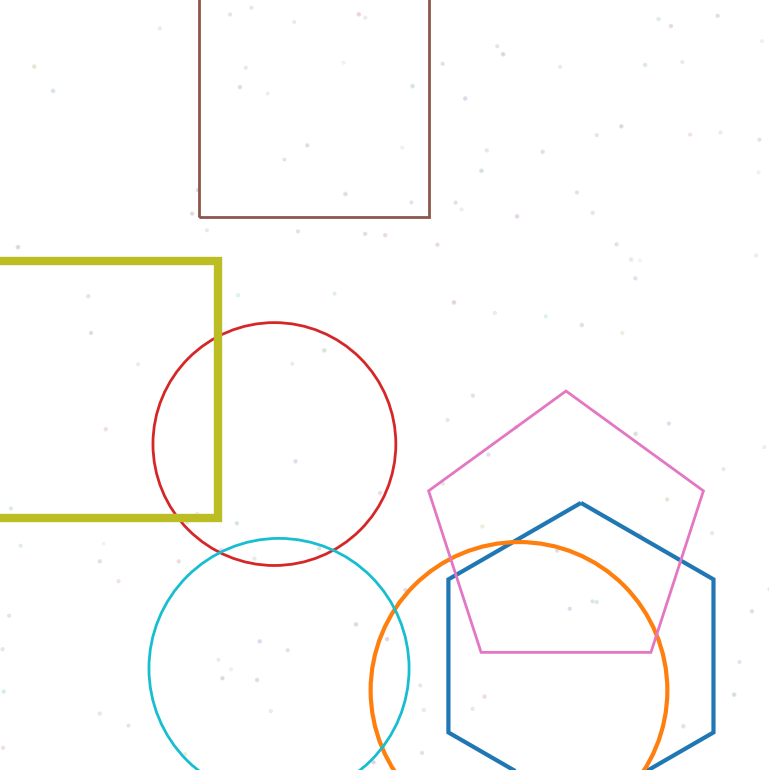[{"shape": "hexagon", "thickness": 1.5, "radius": 0.99, "center": [0.754, 0.148]}, {"shape": "circle", "thickness": 1.5, "radius": 0.96, "center": [0.674, 0.103]}, {"shape": "circle", "thickness": 1, "radius": 0.79, "center": [0.356, 0.423]}, {"shape": "square", "thickness": 1, "radius": 0.75, "center": [0.408, 0.867]}, {"shape": "pentagon", "thickness": 1, "radius": 0.94, "center": [0.735, 0.305]}, {"shape": "square", "thickness": 3, "radius": 0.84, "center": [0.116, 0.494]}, {"shape": "circle", "thickness": 1, "radius": 0.84, "center": [0.362, 0.132]}]